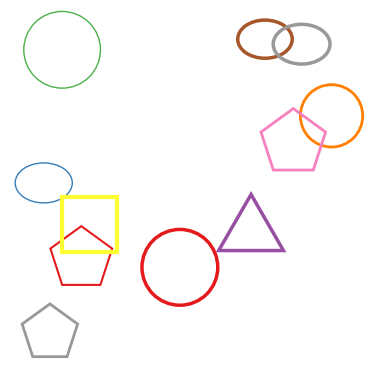[{"shape": "circle", "thickness": 2.5, "radius": 0.49, "center": [0.467, 0.306]}, {"shape": "pentagon", "thickness": 1.5, "radius": 0.42, "center": [0.211, 0.328]}, {"shape": "oval", "thickness": 1, "radius": 0.37, "center": [0.114, 0.525]}, {"shape": "circle", "thickness": 1, "radius": 0.5, "center": [0.161, 0.871]}, {"shape": "triangle", "thickness": 2.5, "radius": 0.49, "center": [0.652, 0.398]}, {"shape": "circle", "thickness": 2, "radius": 0.4, "center": [0.861, 0.699]}, {"shape": "square", "thickness": 3, "radius": 0.36, "center": [0.233, 0.416]}, {"shape": "oval", "thickness": 2.5, "radius": 0.35, "center": [0.688, 0.898]}, {"shape": "pentagon", "thickness": 2, "radius": 0.44, "center": [0.762, 0.63]}, {"shape": "oval", "thickness": 2.5, "radius": 0.37, "center": [0.783, 0.885]}, {"shape": "pentagon", "thickness": 2, "radius": 0.38, "center": [0.13, 0.135]}]